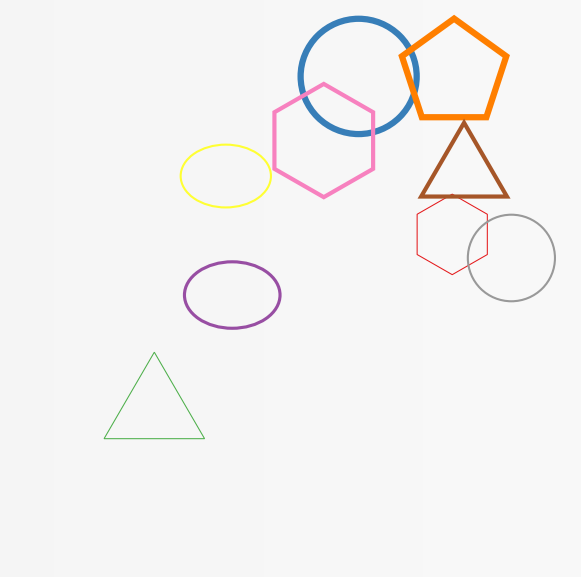[{"shape": "hexagon", "thickness": 0.5, "radius": 0.35, "center": [0.778, 0.593]}, {"shape": "circle", "thickness": 3, "radius": 0.5, "center": [0.617, 0.867]}, {"shape": "triangle", "thickness": 0.5, "radius": 0.5, "center": [0.265, 0.289]}, {"shape": "oval", "thickness": 1.5, "radius": 0.41, "center": [0.4, 0.488]}, {"shape": "pentagon", "thickness": 3, "radius": 0.47, "center": [0.781, 0.873]}, {"shape": "oval", "thickness": 1, "radius": 0.39, "center": [0.388, 0.694]}, {"shape": "triangle", "thickness": 2, "radius": 0.43, "center": [0.798, 0.701]}, {"shape": "hexagon", "thickness": 2, "radius": 0.49, "center": [0.557, 0.756]}, {"shape": "circle", "thickness": 1, "radius": 0.37, "center": [0.88, 0.552]}]